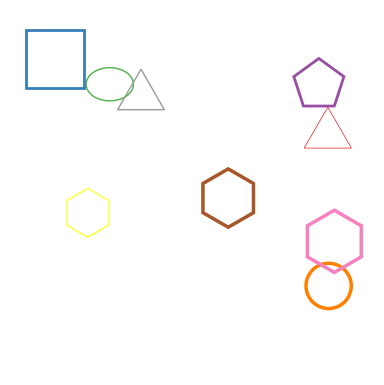[{"shape": "triangle", "thickness": 0.5, "radius": 0.35, "center": [0.851, 0.651]}, {"shape": "square", "thickness": 2, "radius": 0.38, "center": [0.143, 0.848]}, {"shape": "oval", "thickness": 1, "radius": 0.31, "center": [0.285, 0.781]}, {"shape": "pentagon", "thickness": 2, "radius": 0.34, "center": [0.828, 0.78]}, {"shape": "circle", "thickness": 2.5, "radius": 0.29, "center": [0.854, 0.257]}, {"shape": "hexagon", "thickness": 1, "radius": 0.32, "center": [0.228, 0.447]}, {"shape": "hexagon", "thickness": 2.5, "radius": 0.38, "center": [0.593, 0.485]}, {"shape": "hexagon", "thickness": 2.5, "radius": 0.4, "center": [0.868, 0.373]}, {"shape": "triangle", "thickness": 1, "radius": 0.35, "center": [0.366, 0.75]}]